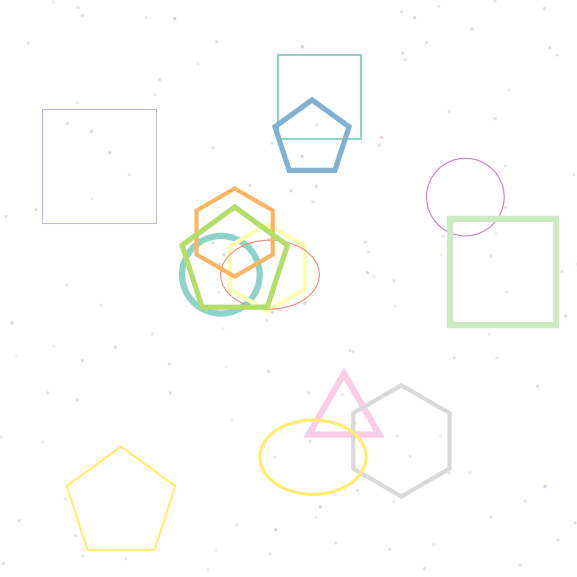[{"shape": "circle", "thickness": 3, "radius": 0.34, "center": [0.382, 0.523]}, {"shape": "square", "thickness": 1, "radius": 0.36, "center": [0.553, 0.831]}, {"shape": "hexagon", "thickness": 2, "radius": 0.37, "center": [0.463, 0.536]}, {"shape": "square", "thickness": 0.5, "radius": 0.49, "center": [0.171, 0.711]}, {"shape": "oval", "thickness": 0.5, "radius": 0.43, "center": [0.468, 0.524]}, {"shape": "pentagon", "thickness": 2.5, "radius": 0.34, "center": [0.54, 0.759]}, {"shape": "hexagon", "thickness": 2, "radius": 0.38, "center": [0.406, 0.596]}, {"shape": "pentagon", "thickness": 2.5, "radius": 0.48, "center": [0.406, 0.545]}, {"shape": "triangle", "thickness": 3, "radius": 0.35, "center": [0.596, 0.282]}, {"shape": "hexagon", "thickness": 2, "radius": 0.48, "center": [0.695, 0.236]}, {"shape": "circle", "thickness": 0.5, "radius": 0.34, "center": [0.806, 0.658]}, {"shape": "square", "thickness": 3, "radius": 0.46, "center": [0.871, 0.528]}, {"shape": "oval", "thickness": 1.5, "radius": 0.46, "center": [0.542, 0.208]}, {"shape": "pentagon", "thickness": 1, "radius": 0.49, "center": [0.21, 0.127]}]